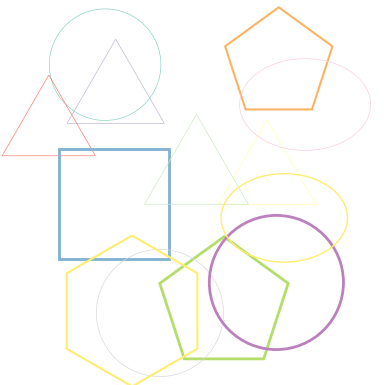[{"shape": "circle", "thickness": 0.5, "radius": 0.72, "center": [0.273, 0.832]}, {"shape": "triangle", "thickness": 0.5, "radius": 0.73, "center": [0.694, 0.542]}, {"shape": "triangle", "thickness": 0.5, "radius": 0.73, "center": [0.301, 0.753]}, {"shape": "triangle", "thickness": 0.5, "radius": 0.7, "center": [0.127, 0.665]}, {"shape": "square", "thickness": 2, "radius": 0.71, "center": [0.296, 0.47]}, {"shape": "pentagon", "thickness": 1.5, "radius": 0.73, "center": [0.724, 0.834]}, {"shape": "pentagon", "thickness": 2, "radius": 0.88, "center": [0.582, 0.21]}, {"shape": "oval", "thickness": 0.5, "radius": 0.85, "center": [0.793, 0.729]}, {"shape": "circle", "thickness": 0.5, "radius": 0.83, "center": [0.415, 0.187]}, {"shape": "circle", "thickness": 2, "radius": 0.87, "center": [0.718, 0.266]}, {"shape": "triangle", "thickness": 0.5, "radius": 0.78, "center": [0.51, 0.547]}, {"shape": "oval", "thickness": 1, "radius": 0.82, "center": [0.738, 0.434]}, {"shape": "hexagon", "thickness": 1.5, "radius": 0.98, "center": [0.343, 0.192]}]